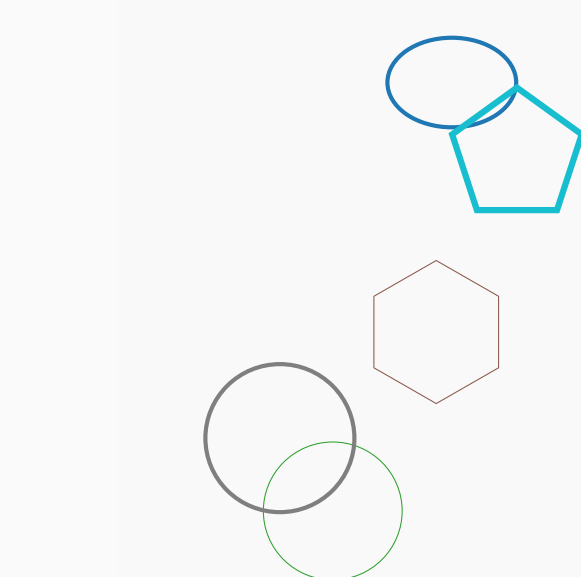[{"shape": "oval", "thickness": 2, "radius": 0.55, "center": [0.777, 0.856]}, {"shape": "circle", "thickness": 0.5, "radius": 0.6, "center": [0.572, 0.114]}, {"shape": "hexagon", "thickness": 0.5, "radius": 0.62, "center": [0.751, 0.424]}, {"shape": "circle", "thickness": 2, "radius": 0.64, "center": [0.482, 0.24]}, {"shape": "pentagon", "thickness": 3, "radius": 0.59, "center": [0.889, 0.73]}]